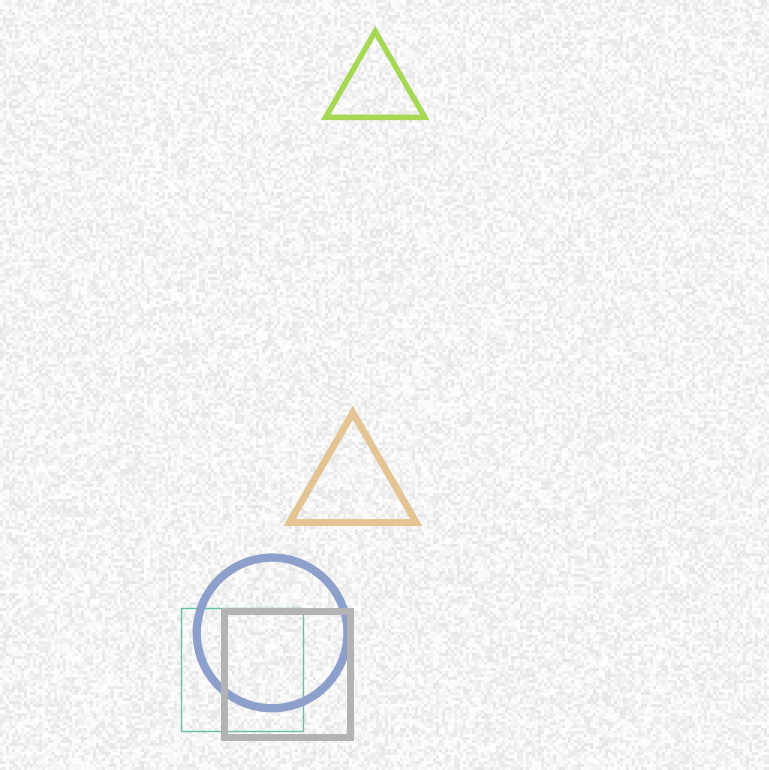[{"shape": "square", "thickness": 0.5, "radius": 0.4, "center": [0.314, 0.131]}, {"shape": "circle", "thickness": 3, "radius": 0.49, "center": [0.353, 0.178]}, {"shape": "triangle", "thickness": 2, "radius": 0.37, "center": [0.487, 0.885]}, {"shape": "triangle", "thickness": 2.5, "radius": 0.48, "center": [0.458, 0.369]}, {"shape": "square", "thickness": 2.5, "radius": 0.41, "center": [0.373, 0.125]}]